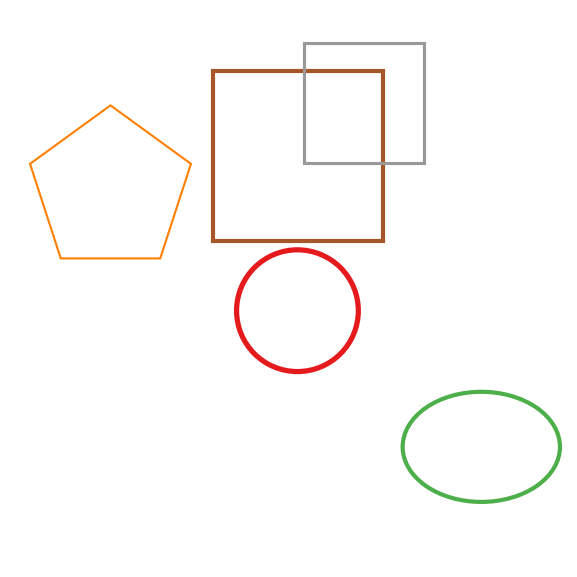[{"shape": "circle", "thickness": 2.5, "radius": 0.53, "center": [0.515, 0.461]}, {"shape": "oval", "thickness": 2, "radius": 0.68, "center": [0.833, 0.225]}, {"shape": "pentagon", "thickness": 1, "radius": 0.73, "center": [0.191, 0.67]}, {"shape": "square", "thickness": 2, "radius": 0.74, "center": [0.516, 0.729]}, {"shape": "square", "thickness": 1.5, "radius": 0.52, "center": [0.631, 0.821]}]